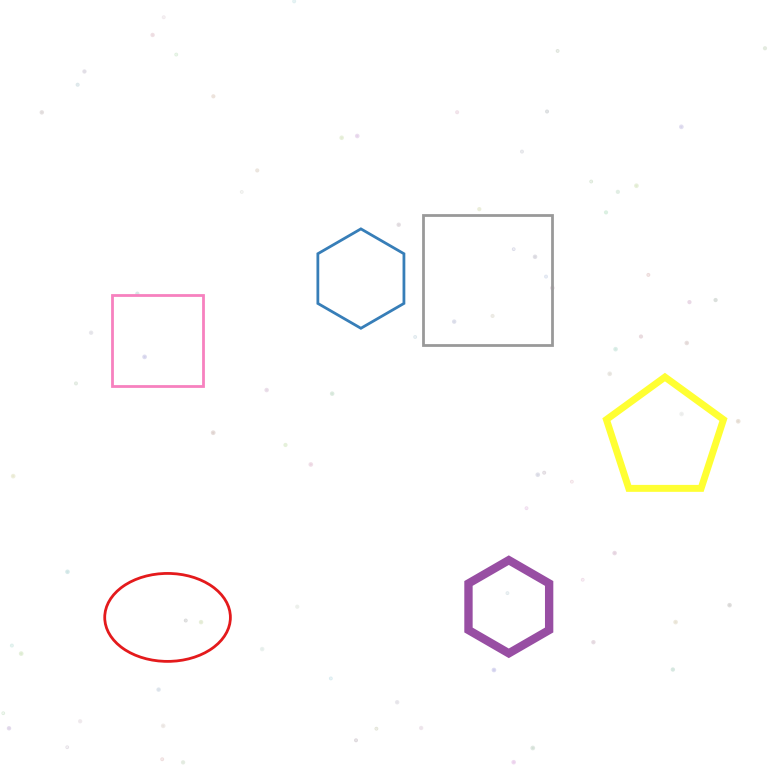[{"shape": "oval", "thickness": 1, "radius": 0.41, "center": [0.218, 0.198]}, {"shape": "hexagon", "thickness": 1, "radius": 0.32, "center": [0.469, 0.638]}, {"shape": "hexagon", "thickness": 3, "radius": 0.3, "center": [0.661, 0.212]}, {"shape": "pentagon", "thickness": 2.5, "radius": 0.4, "center": [0.864, 0.43]}, {"shape": "square", "thickness": 1, "radius": 0.3, "center": [0.204, 0.557]}, {"shape": "square", "thickness": 1, "radius": 0.42, "center": [0.633, 0.636]}]